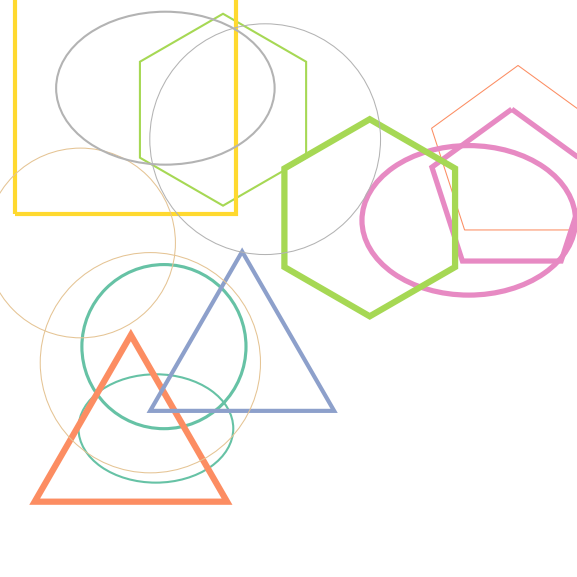[{"shape": "circle", "thickness": 1.5, "radius": 0.71, "center": [0.284, 0.399]}, {"shape": "oval", "thickness": 1, "radius": 0.67, "center": [0.27, 0.257]}, {"shape": "triangle", "thickness": 3, "radius": 0.96, "center": [0.227, 0.227]}, {"shape": "pentagon", "thickness": 0.5, "radius": 0.79, "center": [0.897, 0.728]}, {"shape": "triangle", "thickness": 2, "radius": 0.92, "center": [0.419, 0.38]}, {"shape": "oval", "thickness": 2.5, "radius": 0.92, "center": [0.812, 0.618]}, {"shape": "pentagon", "thickness": 2.5, "radius": 0.73, "center": [0.886, 0.665]}, {"shape": "hexagon", "thickness": 1, "radius": 0.83, "center": [0.386, 0.809]}, {"shape": "hexagon", "thickness": 3, "radius": 0.85, "center": [0.64, 0.622]}, {"shape": "square", "thickness": 2, "radius": 0.96, "center": [0.217, 0.819]}, {"shape": "circle", "thickness": 0.5, "radius": 0.95, "center": [0.26, 0.371]}, {"shape": "circle", "thickness": 0.5, "radius": 0.82, "center": [0.14, 0.578]}, {"shape": "circle", "thickness": 0.5, "radius": 1.0, "center": [0.459, 0.758]}, {"shape": "oval", "thickness": 1, "radius": 0.95, "center": [0.286, 0.846]}]